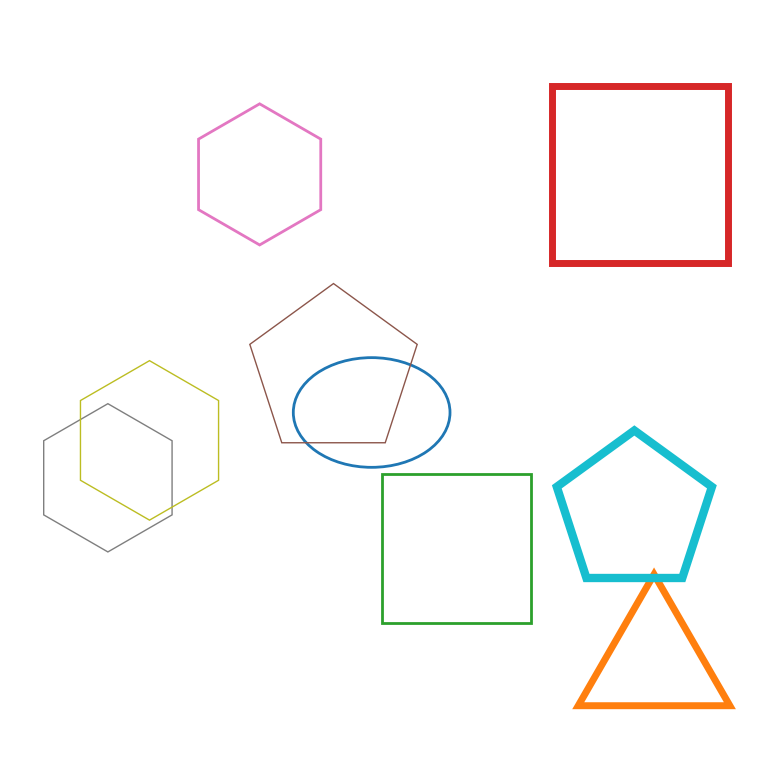[{"shape": "oval", "thickness": 1, "radius": 0.51, "center": [0.483, 0.464]}, {"shape": "triangle", "thickness": 2.5, "radius": 0.57, "center": [0.849, 0.14]}, {"shape": "square", "thickness": 1, "radius": 0.48, "center": [0.593, 0.288]}, {"shape": "square", "thickness": 2.5, "radius": 0.57, "center": [0.831, 0.773]}, {"shape": "pentagon", "thickness": 0.5, "radius": 0.57, "center": [0.433, 0.517]}, {"shape": "hexagon", "thickness": 1, "radius": 0.46, "center": [0.337, 0.774]}, {"shape": "hexagon", "thickness": 0.5, "radius": 0.48, "center": [0.14, 0.379]}, {"shape": "hexagon", "thickness": 0.5, "radius": 0.52, "center": [0.194, 0.428]}, {"shape": "pentagon", "thickness": 3, "radius": 0.53, "center": [0.824, 0.335]}]